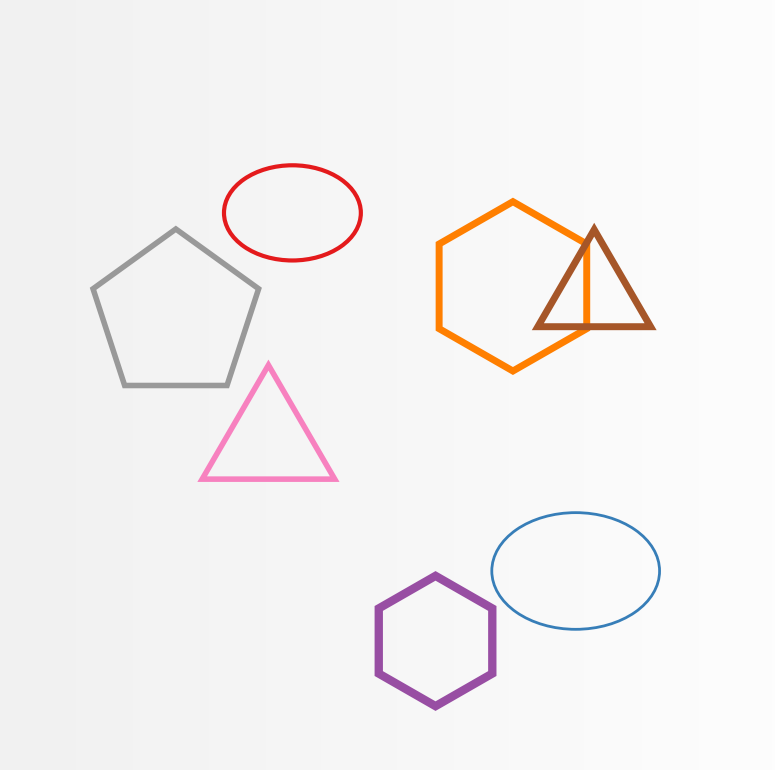[{"shape": "oval", "thickness": 1.5, "radius": 0.44, "center": [0.377, 0.724]}, {"shape": "oval", "thickness": 1, "radius": 0.54, "center": [0.743, 0.258]}, {"shape": "hexagon", "thickness": 3, "radius": 0.42, "center": [0.562, 0.168]}, {"shape": "hexagon", "thickness": 2.5, "radius": 0.55, "center": [0.662, 0.628]}, {"shape": "triangle", "thickness": 2.5, "radius": 0.42, "center": [0.767, 0.618]}, {"shape": "triangle", "thickness": 2, "radius": 0.49, "center": [0.346, 0.427]}, {"shape": "pentagon", "thickness": 2, "radius": 0.56, "center": [0.227, 0.59]}]